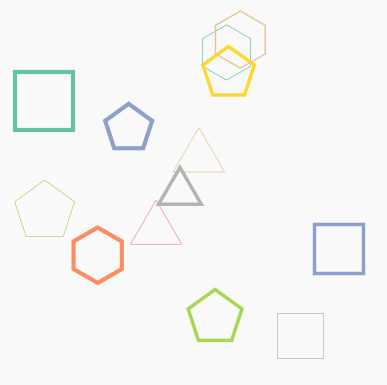[{"shape": "hexagon", "thickness": 0.5, "radius": 0.36, "center": [0.585, 0.864]}, {"shape": "square", "thickness": 3, "radius": 0.38, "center": [0.114, 0.738]}, {"shape": "hexagon", "thickness": 3, "radius": 0.36, "center": [0.252, 0.337]}, {"shape": "pentagon", "thickness": 3, "radius": 0.32, "center": [0.332, 0.667]}, {"shape": "square", "thickness": 2.5, "radius": 0.32, "center": [0.873, 0.354]}, {"shape": "triangle", "thickness": 0.5, "radius": 0.38, "center": [0.403, 0.404]}, {"shape": "pentagon", "thickness": 0.5, "radius": 0.41, "center": [0.115, 0.451]}, {"shape": "pentagon", "thickness": 2.5, "radius": 0.37, "center": [0.555, 0.175]}, {"shape": "pentagon", "thickness": 2.5, "radius": 0.35, "center": [0.59, 0.81]}, {"shape": "triangle", "thickness": 0.5, "radius": 0.38, "center": [0.513, 0.592]}, {"shape": "hexagon", "thickness": 1, "radius": 0.37, "center": [0.62, 0.897]}, {"shape": "triangle", "thickness": 2.5, "radius": 0.32, "center": [0.464, 0.501]}, {"shape": "square", "thickness": 0.5, "radius": 0.29, "center": [0.775, 0.128]}]